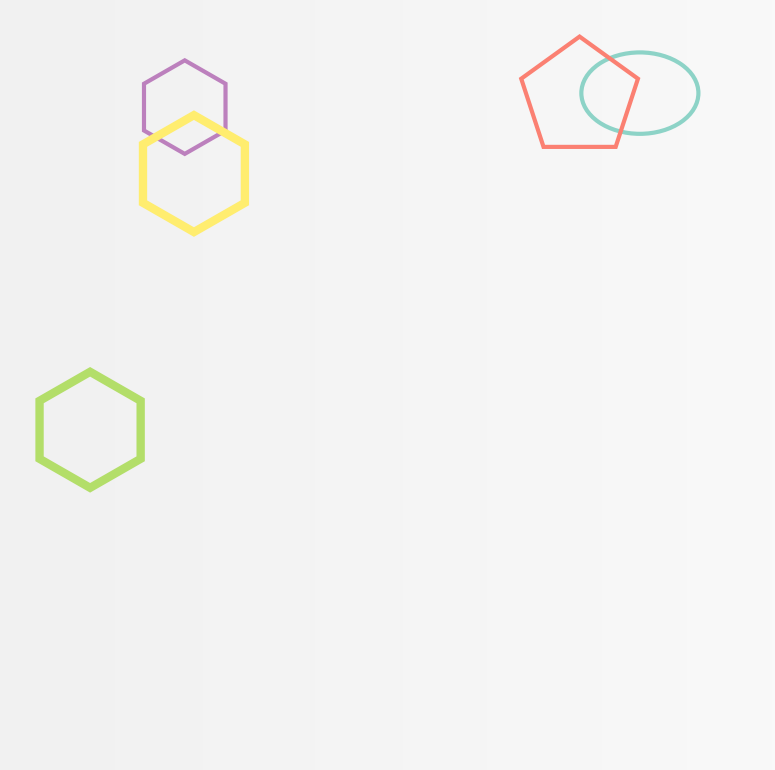[{"shape": "oval", "thickness": 1.5, "radius": 0.38, "center": [0.826, 0.879]}, {"shape": "pentagon", "thickness": 1.5, "radius": 0.4, "center": [0.748, 0.873]}, {"shape": "hexagon", "thickness": 3, "radius": 0.38, "center": [0.116, 0.442]}, {"shape": "hexagon", "thickness": 1.5, "radius": 0.3, "center": [0.238, 0.861]}, {"shape": "hexagon", "thickness": 3, "radius": 0.38, "center": [0.25, 0.775]}]